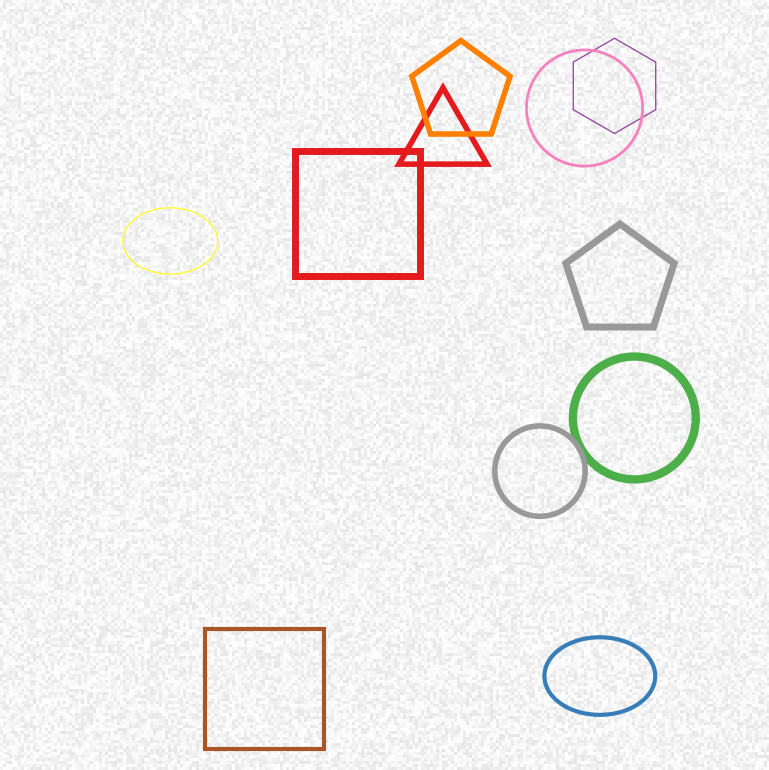[{"shape": "triangle", "thickness": 2, "radius": 0.33, "center": [0.575, 0.82]}, {"shape": "square", "thickness": 2.5, "radius": 0.4, "center": [0.464, 0.723]}, {"shape": "oval", "thickness": 1.5, "radius": 0.36, "center": [0.779, 0.122]}, {"shape": "circle", "thickness": 3, "radius": 0.4, "center": [0.824, 0.457]}, {"shape": "hexagon", "thickness": 0.5, "radius": 0.31, "center": [0.798, 0.888]}, {"shape": "pentagon", "thickness": 2, "radius": 0.34, "center": [0.599, 0.88]}, {"shape": "oval", "thickness": 0.5, "radius": 0.31, "center": [0.221, 0.687]}, {"shape": "square", "thickness": 1.5, "radius": 0.39, "center": [0.344, 0.105]}, {"shape": "circle", "thickness": 1, "radius": 0.38, "center": [0.759, 0.86]}, {"shape": "circle", "thickness": 2, "radius": 0.29, "center": [0.701, 0.388]}, {"shape": "pentagon", "thickness": 2.5, "radius": 0.37, "center": [0.805, 0.635]}]